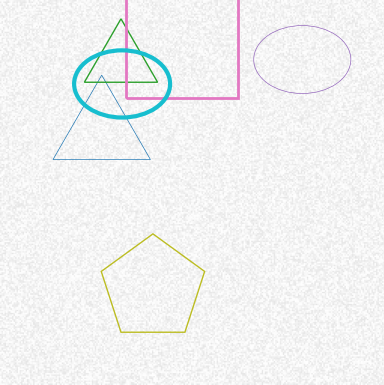[{"shape": "triangle", "thickness": 0.5, "radius": 0.73, "center": [0.264, 0.659]}, {"shape": "triangle", "thickness": 1, "radius": 0.55, "center": [0.314, 0.841]}, {"shape": "oval", "thickness": 0.5, "radius": 0.63, "center": [0.785, 0.845]}, {"shape": "square", "thickness": 2, "radius": 0.72, "center": [0.473, 0.89]}, {"shape": "pentagon", "thickness": 1, "radius": 0.71, "center": [0.397, 0.251]}, {"shape": "oval", "thickness": 3, "radius": 0.62, "center": [0.317, 0.782]}]